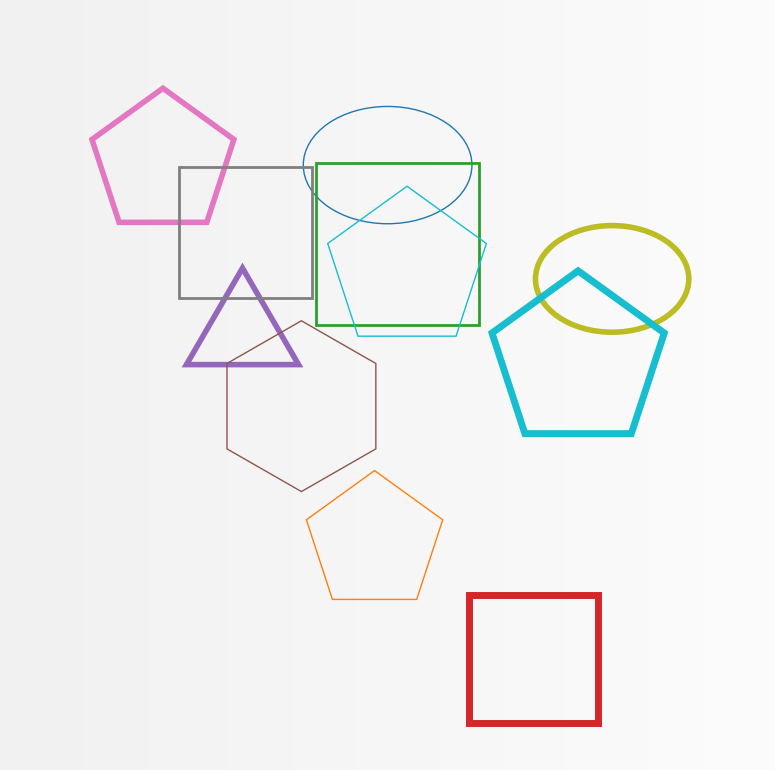[{"shape": "oval", "thickness": 0.5, "radius": 0.54, "center": [0.5, 0.786]}, {"shape": "pentagon", "thickness": 0.5, "radius": 0.46, "center": [0.483, 0.296]}, {"shape": "square", "thickness": 1, "radius": 0.53, "center": [0.513, 0.683]}, {"shape": "square", "thickness": 2.5, "radius": 0.42, "center": [0.688, 0.144]}, {"shape": "triangle", "thickness": 2, "radius": 0.42, "center": [0.313, 0.568]}, {"shape": "hexagon", "thickness": 0.5, "radius": 0.55, "center": [0.389, 0.472]}, {"shape": "pentagon", "thickness": 2, "radius": 0.48, "center": [0.21, 0.789]}, {"shape": "square", "thickness": 1, "radius": 0.43, "center": [0.317, 0.698]}, {"shape": "oval", "thickness": 2, "radius": 0.49, "center": [0.79, 0.638]}, {"shape": "pentagon", "thickness": 0.5, "radius": 0.54, "center": [0.525, 0.65]}, {"shape": "pentagon", "thickness": 2.5, "radius": 0.58, "center": [0.746, 0.531]}]